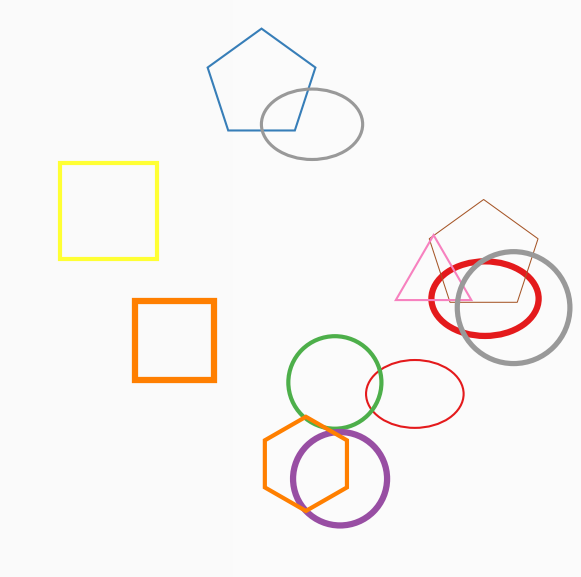[{"shape": "oval", "thickness": 1, "radius": 0.42, "center": [0.714, 0.317]}, {"shape": "oval", "thickness": 3, "radius": 0.46, "center": [0.834, 0.482]}, {"shape": "pentagon", "thickness": 1, "radius": 0.49, "center": [0.45, 0.852]}, {"shape": "circle", "thickness": 2, "radius": 0.4, "center": [0.576, 0.337]}, {"shape": "circle", "thickness": 3, "radius": 0.4, "center": [0.585, 0.17]}, {"shape": "hexagon", "thickness": 2, "radius": 0.41, "center": [0.526, 0.196]}, {"shape": "square", "thickness": 3, "radius": 0.34, "center": [0.301, 0.41]}, {"shape": "square", "thickness": 2, "radius": 0.42, "center": [0.186, 0.634]}, {"shape": "pentagon", "thickness": 0.5, "radius": 0.49, "center": [0.832, 0.555]}, {"shape": "triangle", "thickness": 1, "radius": 0.38, "center": [0.746, 0.517]}, {"shape": "oval", "thickness": 1.5, "radius": 0.44, "center": [0.537, 0.784]}, {"shape": "circle", "thickness": 2.5, "radius": 0.48, "center": [0.884, 0.466]}]